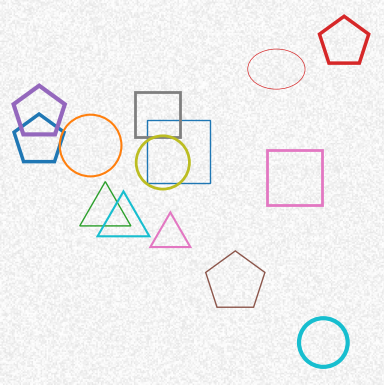[{"shape": "square", "thickness": 1, "radius": 0.41, "center": [0.463, 0.607]}, {"shape": "pentagon", "thickness": 2.5, "radius": 0.34, "center": [0.101, 0.635]}, {"shape": "circle", "thickness": 1.5, "radius": 0.4, "center": [0.235, 0.622]}, {"shape": "triangle", "thickness": 1, "radius": 0.38, "center": [0.274, 0.452]}, {"shape": "pentagon", "thickness": 2.5, "radius": 0.34, "center": [0.894, 0.89]}, {"shape": "oval", "thickness": 0.5, "radius": 0.37, "center": [0.718, 0.82]}, {"shape": "pentagon", "thickness": 3, "radius": 0.35, "center": [0.102, 0.708]}, {"shape": "pentagon", "thickness": 1, "radius": 0.4, "center": [0.611, 0.267]}, {"shape": "triangle", "thickness": 1.5, "radius": 0.3, "center": [0.442, 0.388]}, {"shape": "square", "thickness": 2, "radius": 0.36, "center": [0.764, 0.538]}, {"shape": "square", "thickness": 2, "radius": 0.29, "center": [0.409, 0.703]}, {"shape": "circle", "thickness": 2, "radius": 0.35, "center": [0.423, 0.578]}, {"shape": "triangle", "thickness": 1.5, "radius": 0.39, "center": [0.321, 0.425]}, {"shape": "circle", "thickness": 3, "radius": 0.32, "center": [0.84, 0.11]}]